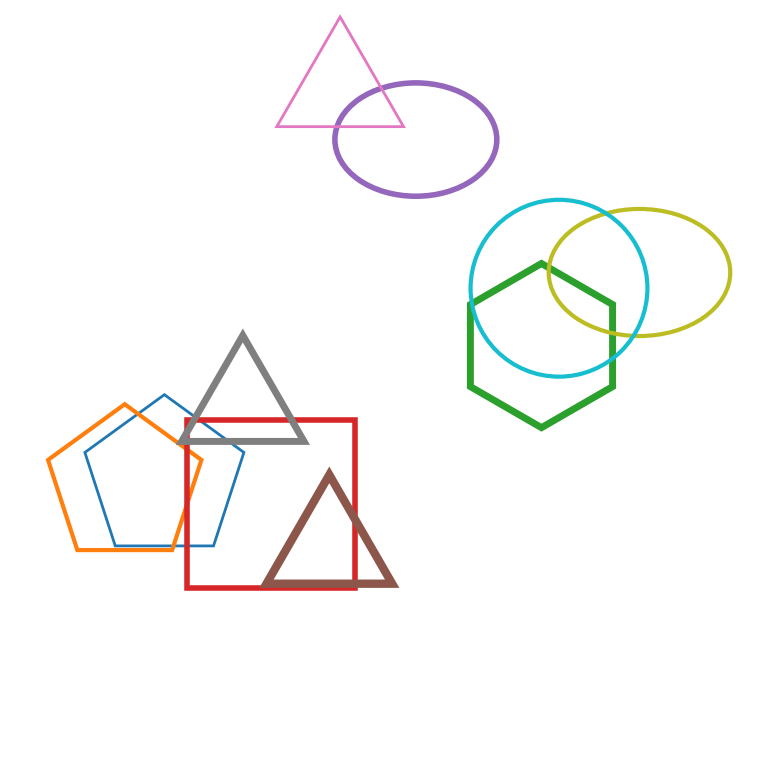[{"shape": "pentagon", "thickness": 1, "radius": 0.54, "center": [0.213, 0.379]}, {"shape": "pentagon", "thickness": 1.5, "radius": 0.52, "center": [0.162, 0.37]}, {"shape": "hexagon", "thickness": 2.5, "radius": 0.53, "center": [0.703, 0.551]}, {"shape": "square", "thickness": 2, "radius": 0.55, "center": [0.352, 0.346]}, {"shape": "oval", "thickness": 2, "radius": 0.53, "center": [0.54, 0.819]}, {"shape": "triangle", "thickness": 3, "radius": 0.47, "center": [0.428, 0.289]}, {"shape": "triangle", "thickness": 1, "radius": 0.48, "center": [0.442, 0.883]}, {"shape": "triangle", "thickness": 2.5, "radius": 0.46, "center": [0.315, 0.473]}, {"shape": "oval", "thickness": 1.5, "radius": 0.59, "center": [0.83, 0.646]}, {"shape": "circle", "thickness": 1.5, "radius": 0.57, "center": [0.726, 0.626]}]